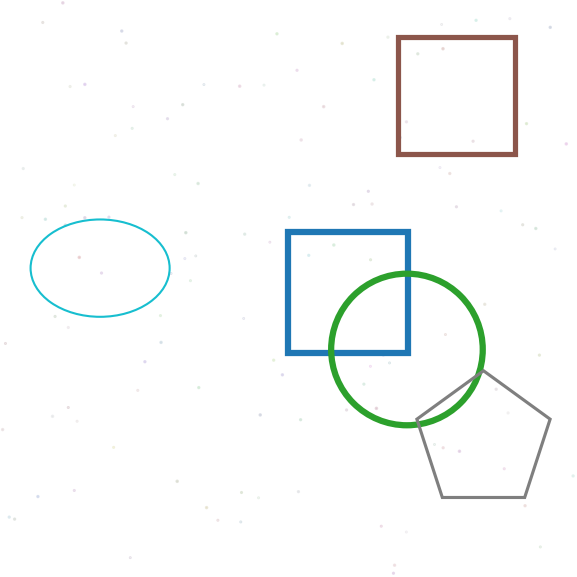[{"shape": "square", "thickness": 3, "radius": 0.52, "center": [0.603, 0.492]}, {"shape": "circle", "thickness": 3, "radius": 0.66, "center": [0.705, 0.394]}, {"shape": "square", "thickness": 2.5, "radius": 0.5, "center": [0.79, 0.834]}, {"shape": "pentagon", "thickness": 1.5, "radius": 0.61, "center": [0.837, 0.236]}, {"shape": "oval", "thickness": 1, "radius": 0.6, "center": [0.173, 0.535]}]